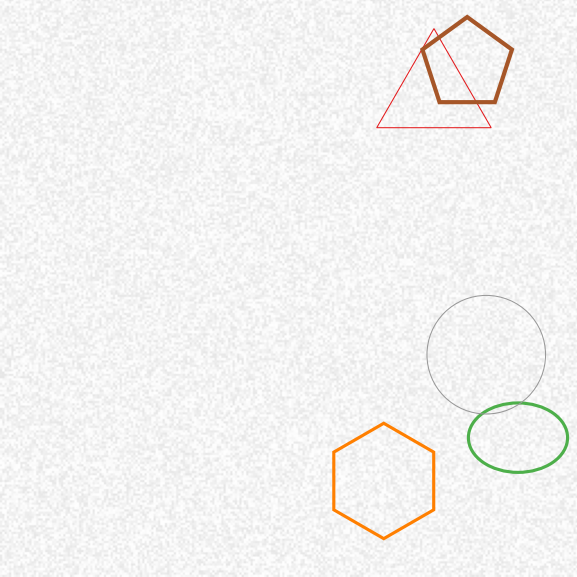[{"shape": "triangle", "thickness": 0.5, "radius": 0.57, "center": [0.751, 0.835]}, {"shape": "oval", "thickness": 1.5, "radius": 0.43, "center": [0.897, 0.241]}, {"shape": "hexagon", "thickness": 1.5, "radius": 0.5, "center": [0.665, 0.166]}, {"shape": "pentagon", "thickness": 2, "radius": 0.41, "center": [0.809, 0.888]}, {"shape": "circle", "thickness": 0.5, "radius": 0.51, "center": [0.842, 0.385]}]